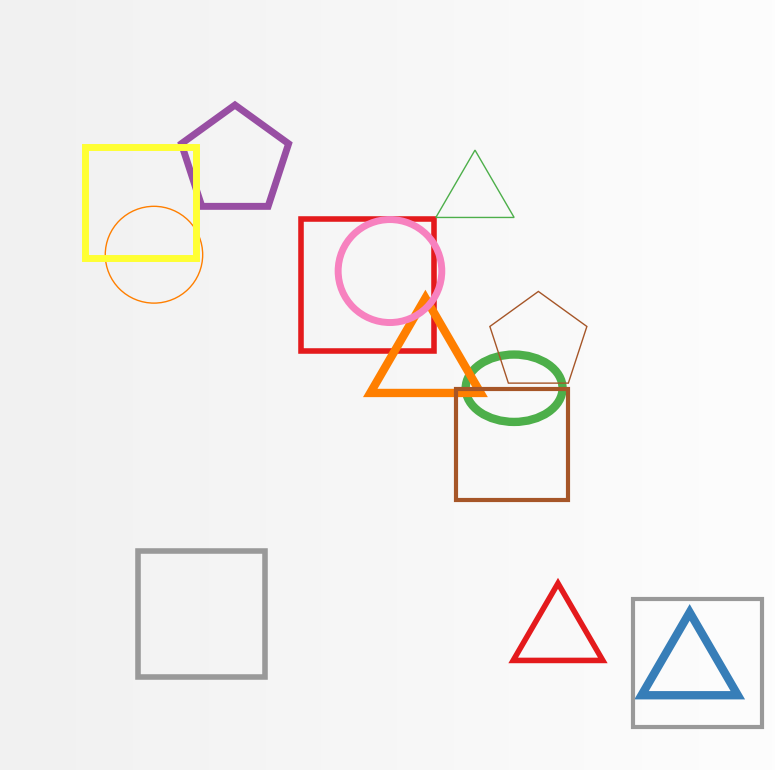[{"shape": "square", "thickness": 2, "radius": 0.43, "center": [0.474, 0.63]}, {"shape": "triangle", "thickness": 2, "radius": 0.33, "center": [0.72, 0.176]}, {"shape": "triangle", "thickness": 3, "radius": 0.36, "center": [0.89, 0.133]}, {"shape": "triangle", "thickness": 0.5, "radius": 0.29, "center": [0.613, 0.747]}, {"shape": "oval", "thickness": 3, "radius": 0.31, "center": [0.663, 0.496]}, {"shape": "pentagon", "thickness": 2.5, "radius": 0.36, "center": [0.303, 0.791]}, {"shape": "triangle", "thickness": 3, "radius": 0.41, "center": [0.549, 0.531]}, {"shape": "circle", "thickness": 0.5, "radius": 0.31, "center": [0.199, 0.669]}, {"shape": "square", "thickness": 2.5, "radius": 0.36, "center": [0.181, 0.737]}, {"shape": "pentagon", "thickness": 0.5, "radius": 0.33, "center": [0.695, 0.556]}, {"shape": "square", "thickness": 1.5, "radius": 0.36, "center": [0.661, 0.423]}, {"shape": "circle", "thickness": 2.5, "radius": 0.33, "center": [0.503, 0.648]}, {"shape": "square", "thickness": 2, "radius": 0.41, "center": [0.26, 0.202]}, {"shape": "square", "thickness": 1.5, "radius": 0.42, "center": [0.9, 0.139]}]